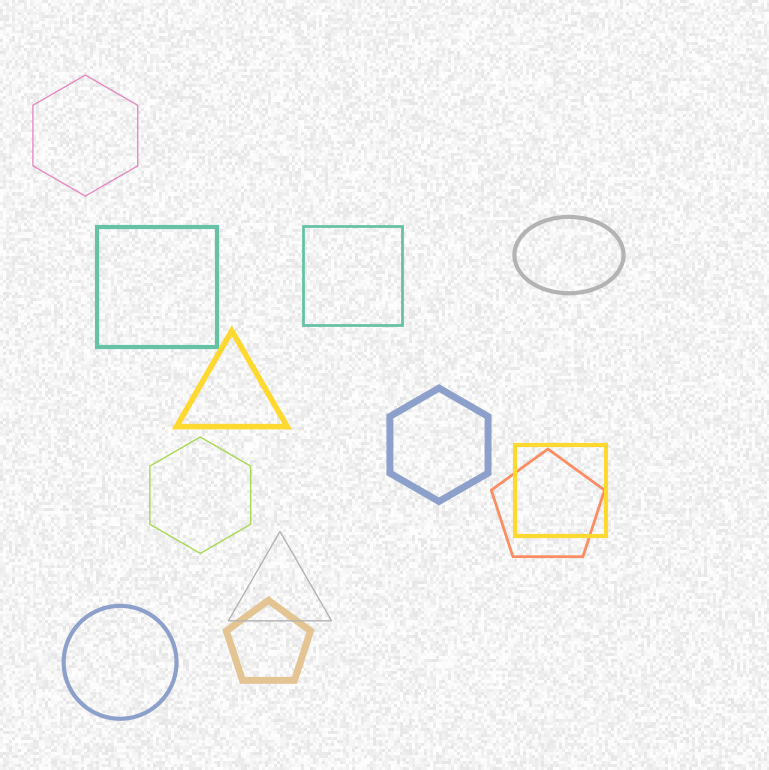[{"shape": "square", "thickness": 1, "radius": 0.32, "center": [0.457, 0.642]}, {"shape": "square", "thickness": 1.5, "radius": 0.39, "center": [0.203, 0.628]}, {"shape": "pentagon", "thickness": 1, "radius": 0.39, "center": [0.712, 0.34]}, {"shape": "circle", "thickness": 1.5, "radius": 0.37, "center": [0.156, 0.14]}, {"shape": "hexagon", "thickness": 2.5, "radius": 0.37, "center": [0.57, 0.422]}, {"shape": "hexagon", "thickness": 0.5, "radius": 0.39, "center": [0.111, 0.824]}, {"shape": "hexagon", "thickness": 0.5, "radius": 0.38, "center": [0.26, 0.357]}, {"shape": "triangle", "thickness": 2, "radius": 0.41, "center": [0.301, 0.487]}, {"shape": "square", "thickness": 1.5, "radius": 0.3, "center": [0.727, 0.363]}, {"shape": "pentagon", "thickness": 2.5, "radius": 0.29, "center": [0.349, 0.163]}, {"shape": "triangle", "thickness": 0.5, "radius": 0.39, "center": [0.364, 0.232]}, {"shape": "oval", "thickness": 1.5, "radius": 0.35, "center": [0.739, 0.669]}]